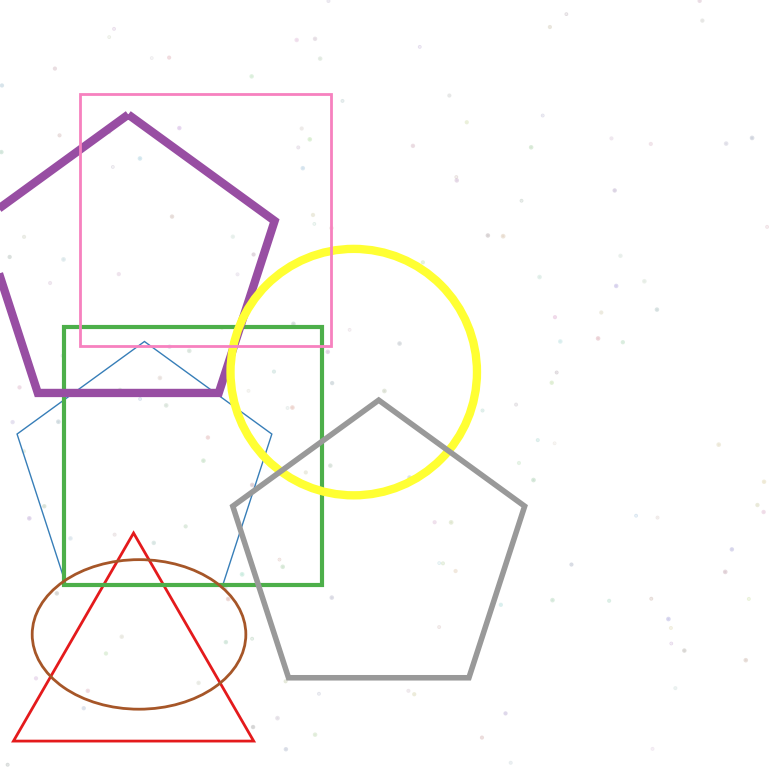[{"shape": "triangle", "thickness": 1, "radius": 0.9, "center": [0.173, 0.128]}, {"shape": "pentagon", "thickness": 0.5, "radius": 0.87, "center": [0.188, 0.383]}, {"shape": "square", "thickness": 1.5, "radius": 0.84, "center": [0.25, 0.407]}, {"shape": "pentagon", "thickness": 3, "radius": 1.0, "center": [0.167, 0.651]}, {"shape": "circle", "thickness": 3, "radius": 0.8, "center": [0.459, 0.517]}, {"shape": "oval", "thickness": 1, "radius": 0.69, "center": [0.181, 0.176]}, {"shape": "square", "thickness": 1, "radius": 0.82, "center": [0.267, 0.714]}, {"shape": "pentagon", "thickness": 2, "radius": 1.0, "center": [0.492, 0.281]}]